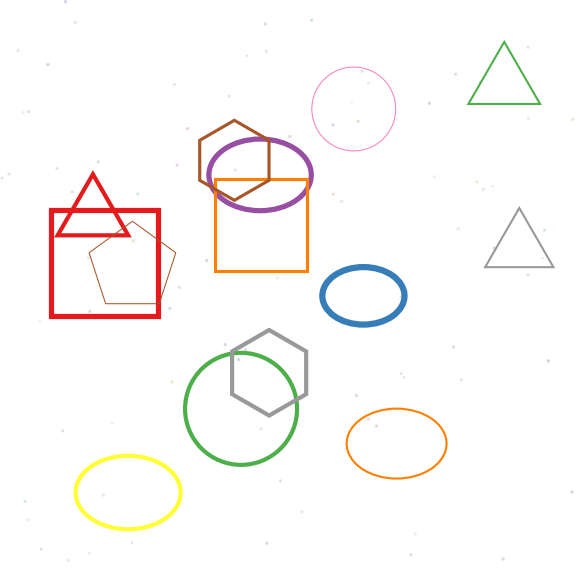[{"shape": "triangle", "thickness": 2, "radius": 0.35, "center": [0.161, 0.627]}, {"shape": "square", "thickness": 2.5, "radius": 0.46, "center": [0.181, 0.544]}, {"shape": "oval", "thickness": 3, "radius": 0.36, "center": [0.629, 0.487]}, {"shape": "triangle", "thickness": 1, "radius": 0.36, "center": [0.873, 0.855]}, {"shape": "circle", "thickness": 2, "radius": 0.49, "center": [0.417, 0.291]}, {"shape": "oval", "thickness": 2.5, "radius": 0.44, "center": [0.45, 0.696]}, {"shape": "square", "thickness": 1.5, "radius": 0.4, "center": [0.452, 0.609]}, {"shape": "oval", "thickness": 1, "radius": 0.43, "center": [0.687, 0.231]}, {"shape": "oval", "thickness": 2, "radius": 0.45, "center": [0.222, 0.146]}, {"shape": "hexagon", "thickness": 1.5, "radius": 0.35, "center": [0.406, 0.722]}, {"shape": "pentagon", "thickness": 0.5, "radius": 0.39, "center": [0.229, 0.537]}, {"shape": "circle", "thickness": 0.5, "radius": 0.36, "center": [0.613, 0.81]}, {"shape": "triangle", "thickness": 1, "radius": 0.34, "center": [0.899, 0.571]}, {"shape": "hexagon", "thickness": 2, "radius": 0.37, "center": [0.466, 0.354]}]